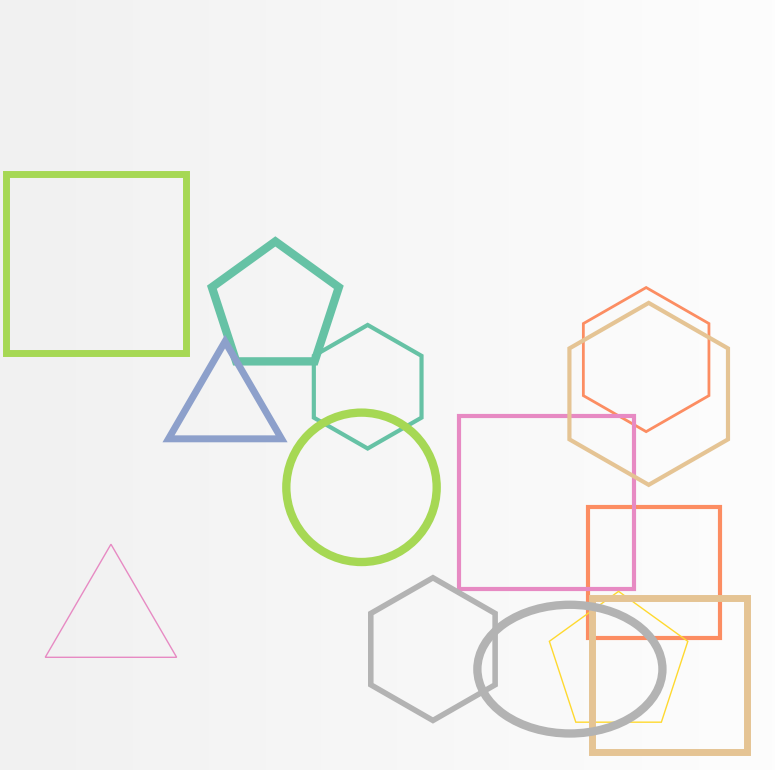[{"shape": "hexagon", "thickness": 1.5, "radius": 0.4, "center": [0.474, 0.498]}, {"shape": "pentagon", "thickness": 3, "radius": 0.43, "center": [0.355, 0.6]}, {"shape": "square", "thickness": 1.5, "radius": 0.42, "center": [0.844, 0.257]}, {"shape": "hexagon", "thickness": 1, "radius": 0.47, "center": [0.834, 0.533]}, {"shape": "triangle", "thickness": 2.5, "radius": 0.42, "center": [0.29, 0.472]}, {"shape": "triangle", "thickness": 0.5, "radius": 0.49, "center": [0.143, 0.195]}, {"shape": "square", "thickness": 1.5, "radius": 0.56, "center": [0.705, 0.347]}, {"shape": "circle", "thickness": 3, "radius": 0.49, "center": [0.466, 0.367]}, {"shape": "square", "thickness": 2.5, "radius": 0.58, "center": [0.124, 0.658]}, {"shape": "pentagon", "thickness": 0.5, "radius": 0.47, "center": [0.798, 0.138]}, {"shape": "square", "thickness": 2.5, "radius": 0.5, "center": [0.864, 0.124]}, {"shape": "hexagon", "thickness": 1.5, "radius": 0.59, "center": [0.837, 0.488]}, {"shape": "oval", "thickness": 3, "radius": 0.6, "center": [0.735, 0.131]}, {"shape": "hexagon", "thickness": 2, "radius": 0.46, "center": [0.559, 0.157]}]